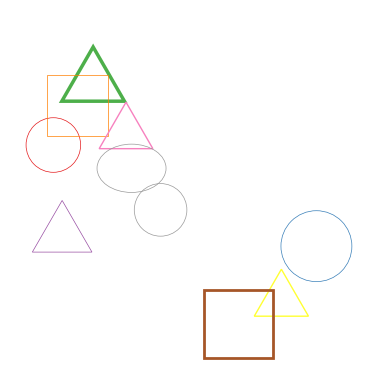[{"shape": "circle", "thickness": 0.5, "radius": 0.35, "center": [0.139, 0.623]}, {"shape": "circle", "thickness": 0.5, "radius": 0.46, "center": [0.822, 0.361]}, {"shape": "triangle", "thickness": 2.5, "radius": 0.47, "center": [0.242, 0.784]}, {"shape": "triangle", "thickness": 0.5, "radius": 0.45, "center": [0.161, 0.39]}, {"shape": "square", "thickness": 0.5, "radius": 0.4, "center": [0.201, 0.726]}, {"shape": "triangle", "thickness": 1, "radius": 0.41, "center": [0.731, 0.219]}, {"shape": "square", "thickness": 2, "radius": 0.44, "center": [0.619, 0.159]}, {"shape": "triangle", "thickness": 1, "radius": 0.4, "center": [0.327, 0.654]}, {"shape": "oval", "thickness": 0.5, "radius": 0.45, "center": [0.342, 0.563]}, {"shape": "circle", "thickness": 0.5, "radius": 0.34, "center": [0.417, 0.455]}]